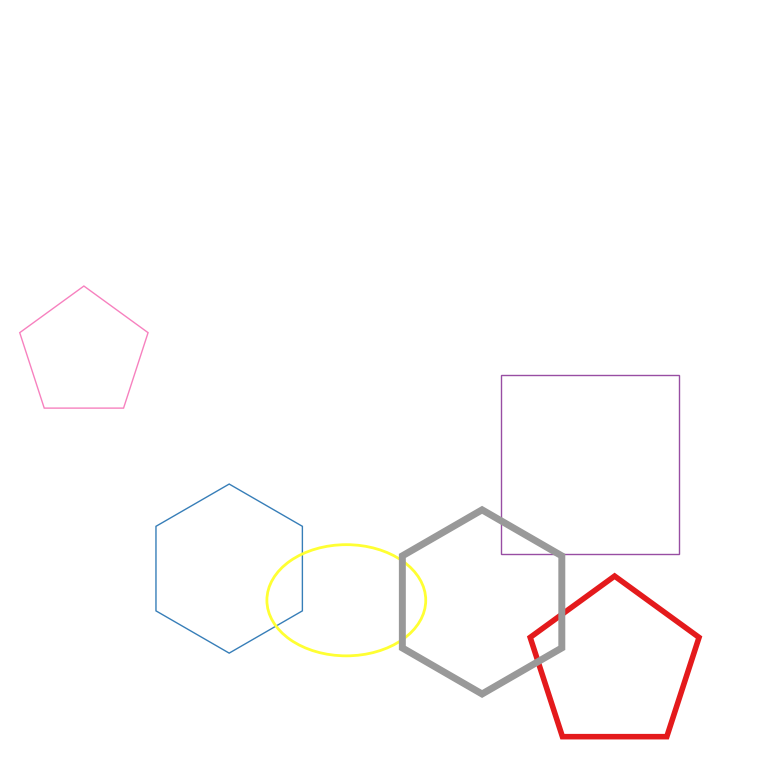[{"shape": "pentagon", "thickness": 2, "radius": 0.58, "center": [0.798, 0.137]}, {"shape": "hexagon", "thickness": 0.5, "radius": 0.55, "center": [0.298, 0.262]}, {"shape": "square", "thickness": 0.5, "radius": 0.58, "center": [0.766, 0.397]}, {"shape": "oval", "thickness": 1, "radius": 0.52, "center": [0.45, 0.22]}, {"shape": "pentagon", "thickness": 0.5, "radius": 0.44, "center": [0.109, 0.541]}, {"shape": "hexagon", "thickness": 2.5, "radius": 0.6, "center": [0.626, 0.218]}]